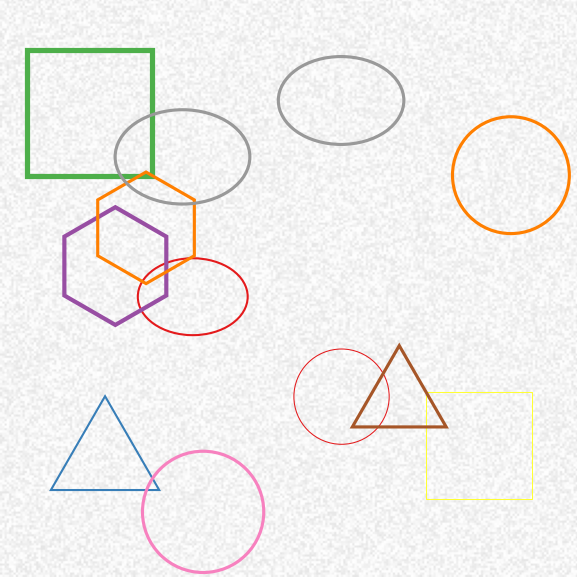[{"shape": "oval", "thickness": 1, "radius": 0.48, "center": [0.334, 0.485]}, {"shape": "circle", "thickness": 0.5, "radius": 0.41, "center": [0.591, 0.312]}, {"shape": "triangle", "thickness": 1, "radius": 0.54, "center": [0.182, 0.205]}, {"shape": "square", "thickness": 2.5, "radius": 0.54, "center": [0.155, 0.804]}, {"shape": "hexagon", "thickness": 2, "radius": 0.51, "center": [0.2, 0.538]}, {"shape": "circle", "thickness": 1.5, "radius": 0.51, "center": [0.885, 0.696]}, {"shape": "hexagon", "thickness": 1.5, "radius": 0.48, "center": [0.253, 0.605]}, {"shape": "square", "thickness": 0.5, "radius": 0.46, "center": [0.829, 0.228]}, {"shape": "triangle", "thickness": 1.5, "radius": 0.47, "center": [0.691, 0.307]}, {"shape": "circle", "thickness": 1.5, "radius": 0.52, "center": [0.352, 0.113]}, {"shape": "oval", "thickness": 1.5, "radius": 0.58, "center": [0.316, 0.727]}, {"shape": "oval", "thickness": 1.5, "radius": 0.54, "center": [0.591, 0.825]}]